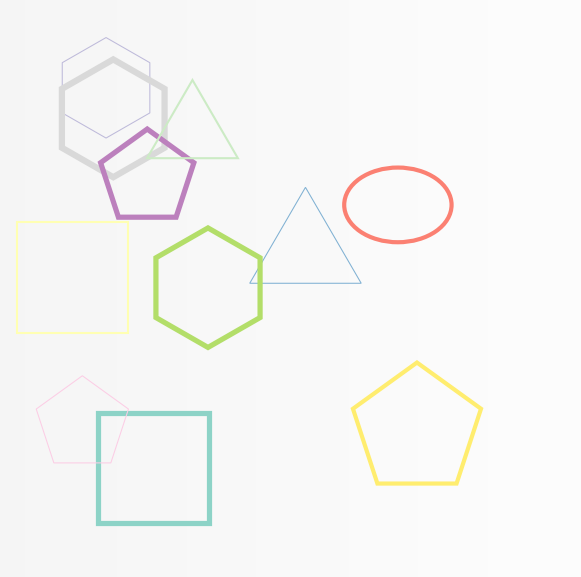[{"shape": "square", "thickness": 2.5, "radius": 0.48, "center": [0.264, 0.188]}, {"shape": "square", "thickness": 1, "radius": 0.48, "center": [0.125, 0.519]}, {"shape": "hexagon", "thickness": 0.5, "radius": 0.44, "center": [0.182, 0.847]}, {"shape": "oval", "thickness": 2, "radius": 0.46, "center": [0.685, 0.644]}, {"shape": "triangle", "thickness": 0.5, "radius": 0.55, "center": [0.526, 0.564]}, {"shape": "hexagon", "thickness": 2.5, "radius": 0.52, "center": [0.358, 0.501]}, {"shape": "pentagon", "thickness": 0.5, "radius": 0.42, "center": [0.142, 0.265]}, {"shape": "hexagon", "thickness": 3, "radius": 0.51, "center": [0.195, 0.794]}, {"shape": "pentagon", "thickness": 2.5, "radius": 0.42, "center": [0.253, 0.691]}, {"shape": "triangle", "thickness": 1, "radius": 0.45, "center": [0.331, 0.77]}, {"shape": "pentagon", "thickness": 2, "radius": 0.58, "center": [0.717, 0.256]}]